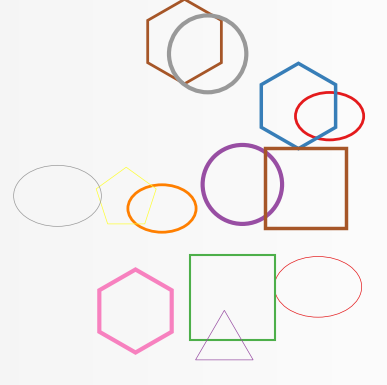[{"shape": "oval", "thickness": 2, "radius": 0.44, "center": [0.851, 0.698]}, {"shape": "oval", "thickness": 0.5, "radius": 0.56, "center": [0.821, 0.255]}, {"shape": "hexagon", "thickness": 2.5, "radius": 0.55, "center": [0.77, 0.725]}, {"shape": "square", "thickness": 1.5, "radius": 0.55, "center": [0.6, 0.228]}, {"shape": "triangle", "thickness": 0.5, "radius": 0.43, "center": [0.579, 0.108]}, {"shape": "circle", "thickness": 3, "radius": 0.51, "center": [0.625, 0.521]}, {"shape": "oval", "thickness": 2, "radius": 0.44, "center": [0.418, 0.458]}, {"shape": "pentagon", "thickness": 0.5, "radius": 0.41, "center": [0.326, 0.484]}, {"shape": "square", "thickness": 2.5, "radius": 0.52, "center": [0.788, 0.513]}, {"shape": "hexagon", "thickness": 2, "radius": 0.55, "center": [0.476, 0.892]}, {"shape": "hexagon", "thickness": 3, "radius": 0.54, "center": [0.35, 0.192]}, {"shape": "oval", "thickness": 0.5, "radius": 0.57, "center": [0.148, 0.491]}, {"shape": "circle", "thickness": 3, "radius": 0.5, "center": [0.536, 0.86]}]